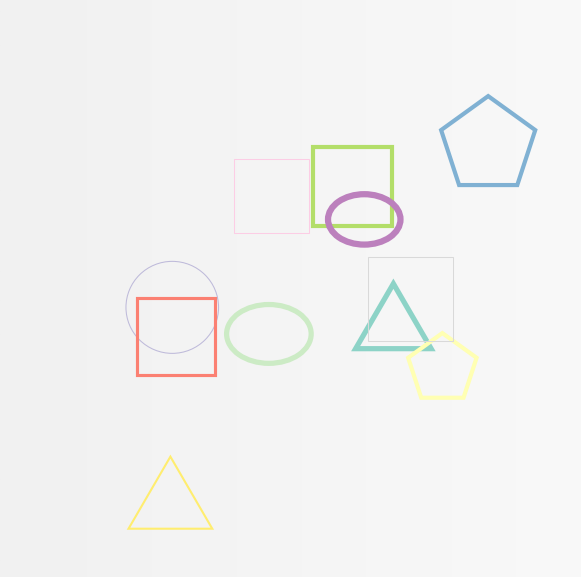[{"shape": "triangle", "thickness": 2.5, "radius": 0.38, "center": [0.677, 0.433]}, {"shape": "pentagon", "thickness": 2, "radius": 0.31, "center": [0.761, 0.36]}, {"shape": "circle", "thickness": 0.5, "radius": 0.4, "center": [0.296, 0.467]}, {"shape": "square", "thickness": 1.5, "radius": 0.33, "center": [0.303, 0.417]}, {"shape": "pentagon", "thickness": 2, "radius": 0.43, "center": [0.84, 0.748]}, {"shape": "square", "thickness": 2, "radius": 0.34, "center": [0.607, 0.676]}, {"shape": "square", "thickness": 0.5, "radius": 0.32, "center": [0.467, 0.66]}, {"shape": "square", "thickness": 0.5, "radius": 0.36, "center": [0.706, 0.482]}, {"shape": "oval", "thickness": 3, "radius": 0.31, "center": [0.627, 0.619]}, {"shape": "oval", "thickness": 2.5, "radius": 0.36, "center": [0.463, 0.421]}, {"shape": "triangle", "thickness": 1, "radius": 0.42, "center": [0.293, 0.125]}]